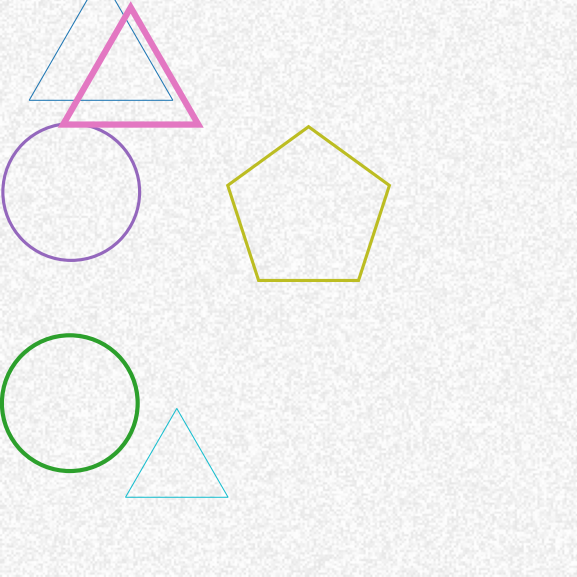[{"shape": "triangle", "thickness": 0.5, "radius": 0.72, "center": [0.175, 0.897]}, {"shape": "circle", "thickness": 2, "radius": 0.59, "center": [0.121, 0.301]}, {"shape": "circle", "thickness": 1.5, "radius": 0.59, "center": [0.123, 0.667]}, {"shape": "triangle", "thickness": 3, "radius": 0.68, "center": [0.226, 0.851]}, {"shape": "pentagon", "thickness": 1.5, "radius": 0.74, "center": [0.534, 0.633]}, {"shape": "triangle", "thickness": 0.5, "radius": 0.51, "center": [0.306, 0.189]}]